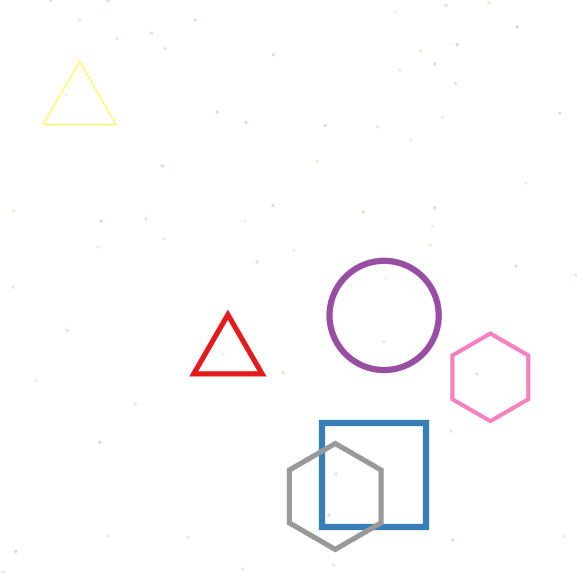[{"shape": "triangle", "thickness": 2.5, "radius": 0.34, "center": [0.395, 0.386]}, {"shape": "square", "thickness": 3, "radius": 0.45, "center": [0.647, 0.177]}, {"shape": "circle", "thickness": 3, "radius": 0.47, "center": [0.665, 0.453]}, {"shape": "triangle", "thickness": 0.5, "radius": 0.36, "center": [0.138, 0.82]}, {"shape": "hexagon", "thickness": 2, "radius": 0.38, "center": [0.849, 0.346]}, {"shape": "hexagon", "thickness": 2.5, "radius": 0.46, "center": [0.581, 0.139]}]